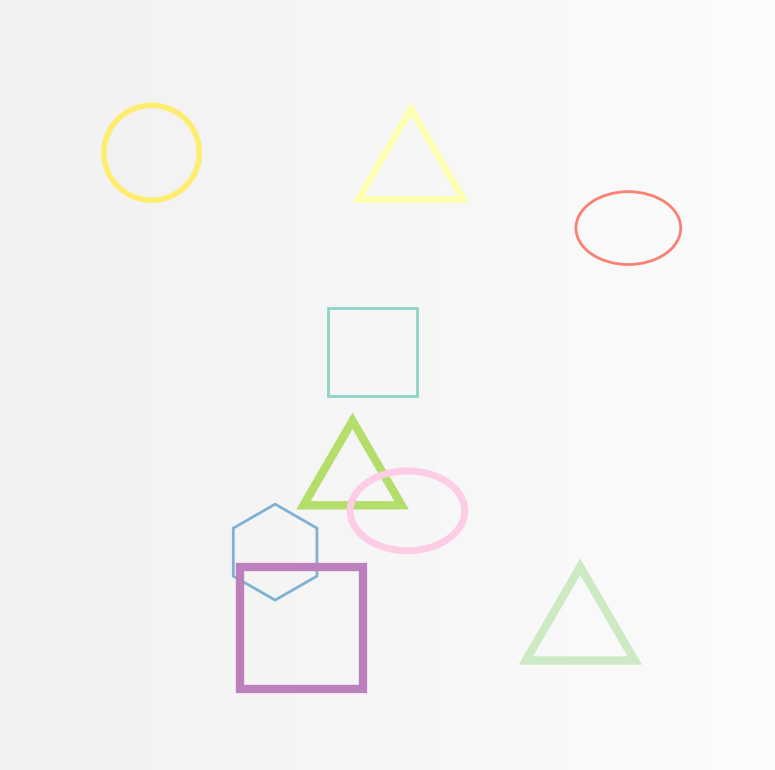[{"shape": "square", "thickness": 1, "radius": 0.29, "center": [0.48, 0.543]}, {"shape": "triangle", "thickness": 2.5, "radius": 0.39, "center": [0.53, 0.78]}, {"shape": "oval", "thickness": 1, "radius": 0.34, "center": [0.811, 0.704]}, {"shape": "hexagon", "thickness": 1, "radius": 0.31, "center": [0.355, 0.283]}, {"shape": "triangle", "thickness": 3, "radius": 0.37, "center": [0.455, 0.38]}, {"shape": "oval", "thickness": 2.5, "radius": 0.37, "center": [0.526, 0.337]}, {"shape": "square", "thickness": 3, "radius": 0.4, "center": [0.389, 0.185]}, {"shape": "triangle", "thickness": 3, "radius": 0.41, "center": [0.749, 0.183]}, {"shape": "circle", "thickness": 2, "radius": 0.31, "center": [0.196, 0.802]}]